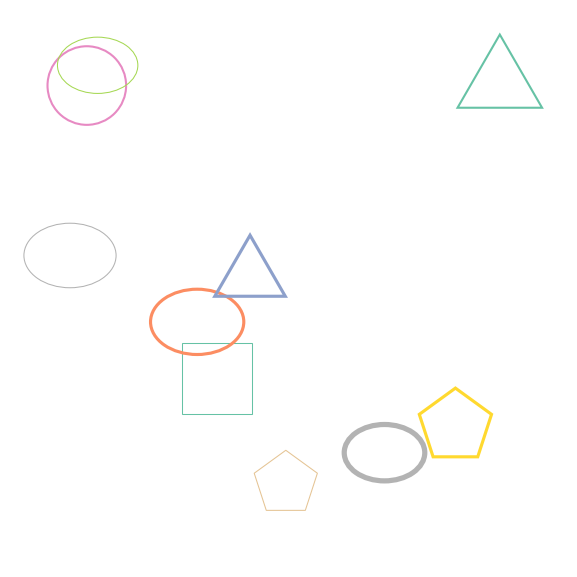[{"shape": "square", "thickness": 0.5, "radius": 0.31, "center": [0.376, 0.344]}, {"shape": "triangle", "thickness": 1, "radius": 0.42, "center": [0.865, 0.855]}, {"shape": "oval", "thickness": 1.5, "radius": 0.4, "center": [0.341, 0.442]}, {"shape": "triangle", "thickness": 1.5, "radius": 0.35, "center": [0.433, 0.521]}, {"shape": "circle", "thickness": 1, "radius": 0.34, "center": [0.15, 0.851]}, {"shape": "oval", "thickness": 0.5, "radius": 0.35, "center": [0.169, 0.886]}, {"shape": "pentagon", "thickness": 1.5, "radius": 0.33, "center": [0.789, 0.261]}, {"shape": "pentagon", "thickness": 0.5, "radius": 0.29, "center": [0.495, 0.162]}, {"shape": "oval", "thickness": 2.5, "radius": 0.35, "center": [0.666, 0.215]}, {"shape": "oval", "thickness": 0.5, "radius": 0.4, "center": [0.121, 0.557]}]